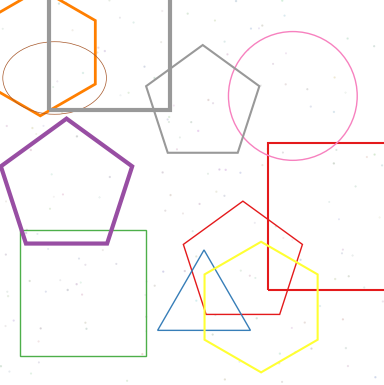[{"shape": "square", "thickness": 1.5, "radius": 0.95, "center": [0.886, 0.438]}, {"shape": "pentagon", "thickness": 1, "radius": 0.81, "center": [0.631, 0.315]}, {"shape": "triangle", "thickness": 1, "radius": 0.7, "center": [0.53, 0.212]}, {"shape": "square", "thickness": 1, "radius": 0.82, "center": [0.216, 0.239]}, {"shape": "pentagon", "thickness": 3, "radius": 0.9, "center": [0.173, 0.512]}, {"shape": "hexagon", "thickness": 2, "radius": 0.82, "center": [0.105, 0.864]}, {"shape": "hexagon", "thickness": 1.5, "radius": 0.85, "center": [0.678, 0.202]}, {"shape": "oval", "thickness": 0.5, "radius": 0.67, "center": [0.142, 0.797]}, {"shape": "circle", "thickness": 1, "radius": 0.84, "center": [0.761, 0.751]}, {"shape": "pentagon", "thickness": 1.5, "radius": 0.77, "center": [0.527, 0.728]}, {"shape": "square", "thickness": 3, "radius": 0.78, "center": [0.285, 0.871]}]